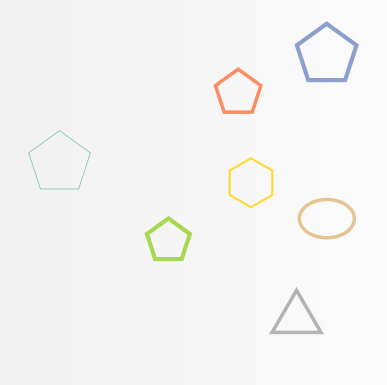[{"shape": "pentagon", "thickness": 0.5, "radius": 0.42, "center": [0.154, 0.577]}, {"shape": "pentagon", "thickness": 2.5, "radius": 0.31, "center": [0.615, 0.759]}, {"shape": "pentagon", "thickness": 3, "radius": 0.4, "center": [0.843, 0.857]}, {"shape": "pentagon", "thickness": 3, "radius": 0.29, "center": [0.435, 0.374]}, {"shape": "hexagon", "thickness": 1.5, "radius": 0.32, "center": [0.648, 0.525]}, {"shape": "oval", "thickness": 2.5, "radius": 0.35, "center": [0.844, 0.432]}, {"shape": "triangle", "thickness": 2.5, "radius": 0.36, "center": [0.765, 0.173]}]